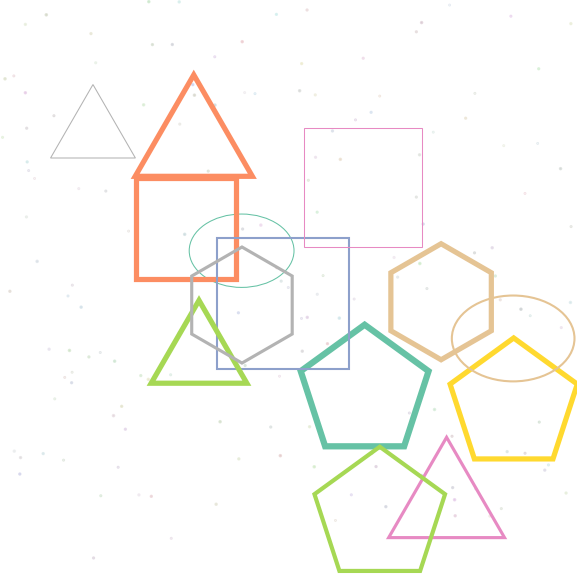[{"shape": "pentagon", "thickness": 3, "radius": 0.58, "center": [0.631, 0.32]}, {"shape": "oval", "thickness": 0.5, "radius": 0.45, "center": [0.418, 0.565]}, {"shape": "square", "thickness": 2.5, "radius": 0.44, "center": [0.322, 0.603]}, {"shape": "triangle", "thickness": 2.5, "radius": 0.59, "center": [0.336, 0.752]}, {"shape": "square", "thickness": 1, "radius": 0.57, "center": [0.49, 0.474]}, {"shape": "triangle", "thickness": 1.5, "radius": 0.58, "center": [0.773, 0.126]}, {"shape": "square", "thickness": 0.5, "radius": 0.51, "center": [0.629, 0.674]}, {"shape": "triangle", "thickness": 2.5, "radius": 0.48, "center": [0.345, 0.383]}, {"shape": "pentagon", "thickness": 2, "radius": 0.59, "center": [0.658, 0.107]}, {"shape": "pentagon", "thickness": 2.5, "radius": 0.58, "center": [0.889, 0.298]}, {"shape": "oval", "thickness": 1, "radius": 0.53, "center": [0.889, 0.413]}, {"shape": "hexagon", "thickness": 2.5, "radius": 0.5, "center": [0.764, 0.477]}, {"shape": "triangle", "thickness": 0.5, "radius": 0.42, "center": [0.161, 0.768]}, {"shape": "hexagon", "thickness": 1.5, "radius": 0.5, "center": [0.419, 0.471]}]